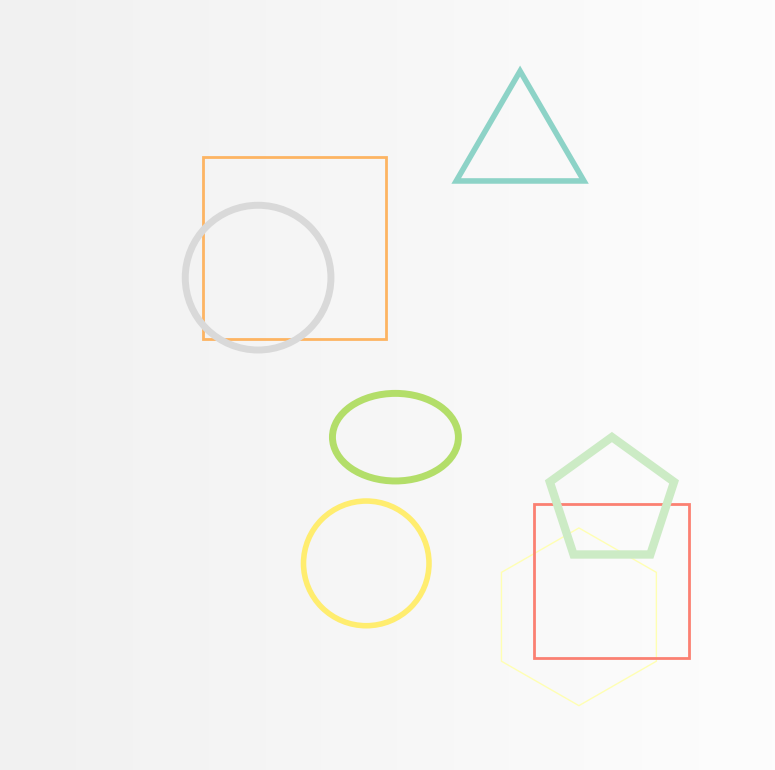[{"shape": "triangle", "thickness": 2, "radius": 0.48, "center": [0.671, 0.813]}, {"shape": "hexagon", "thickness": 0.5, "radius": 0.58, "center": [0.747, 0.199]}, {"shape": "square", "thickness": 1, "radius": 0.5, "center": [0.789, 0.245]}, {"shape": "square", "thickness": 1, "radius": 0.59, "center": [0.38, 0.678]}, {"shape": "oval", "thickness": 2.5, "radius": 0.41, "center": [0.51, 0.432]}, {"shape": "circle", "thickness": 2.5, "radius": 0.47, "center": [0.333, 0.639]}, {"shape": "pentagon", "thickness": 3, "radius": 0.42, "center": [0.79, 0.348]}, {"shape": "circle", "thickness": 2, "radius": 0.4, "center": [0.473, 0.268]}]